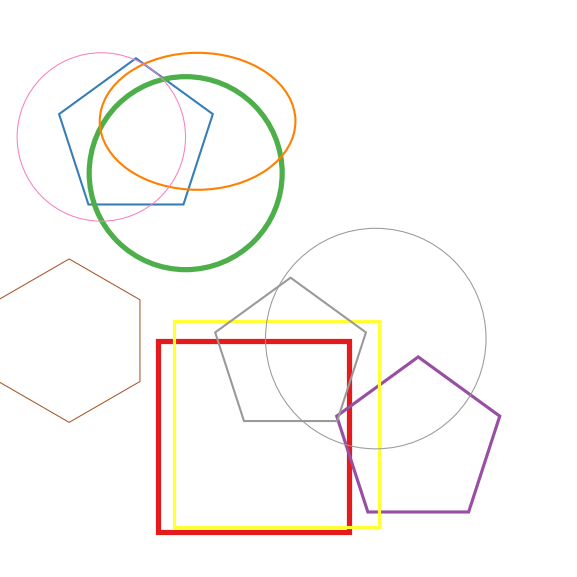[{"shape": "square", "thickness": 2.5, "radius": 0.83, "center": [0.439, 0.244]}, {"shape": "pentagon", "thickness": 1, "radius": 0.7, "center": [0.235, 0.758]}, {"shape": "circle", "thickness": 2.5, "radius": 0.84, "center": [0.322, 0.699]}, {"shape": "pentagon", "thickness": 1.5, "radius": 0.74, "center": [0.724, 0.233]}, {"shape": "oval", "thickness": 1, "radius": 0.85, "center": [0.342, 0.789]}, {"shape": "square", "thickness": 1.5, "radius": 0.89, "center": [0.479, 0.265]}, {"shape": "hexagon", "thickness": 0.5, "radius": 0.71, "center": [0.12, 0.409]}, {"shape": "circle", "thickness": 0.5, "radius": 0.73, "center": [0.175, 0.762]}, {"shape": "circle", "thickness": 0.5, "radius": 0.95, "center": [0.651, 0.413]}, {"shape": "pentagon", "thickness": 1, "radius": 0.69, "center": [0.503, 0.381]}]